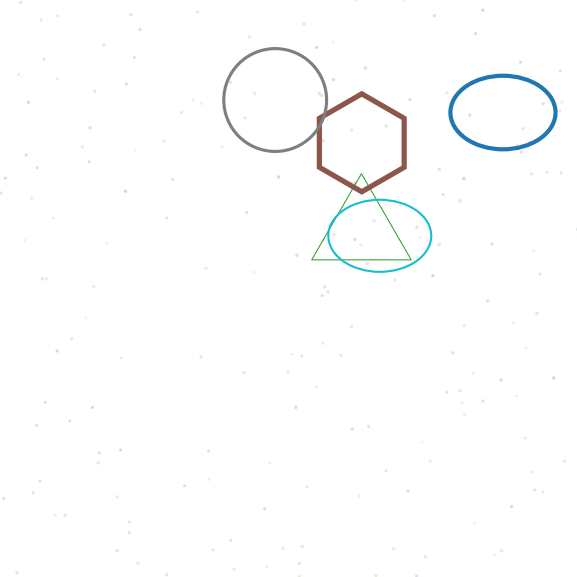[{"shape": "oval", "thickness": 2, "radius": 0.46, "center": [0.871, 0.804]}, {"shape": "triangle", "thickness": 0.5, "radius": 0.5, "center": [0.626, 0.599]}, {"shape": "hexagon", "thickness": 2.5, "radius": 0.42, "center": [0.626, 0.752]}, {"shape": "circle", "thickness": 1.5, "radius": 0.45, "center": [0.477, 0.826]}, {"shape": "oval", "thickness": 1, "radius": 0.45, "center": [0.658, 0.591]}]